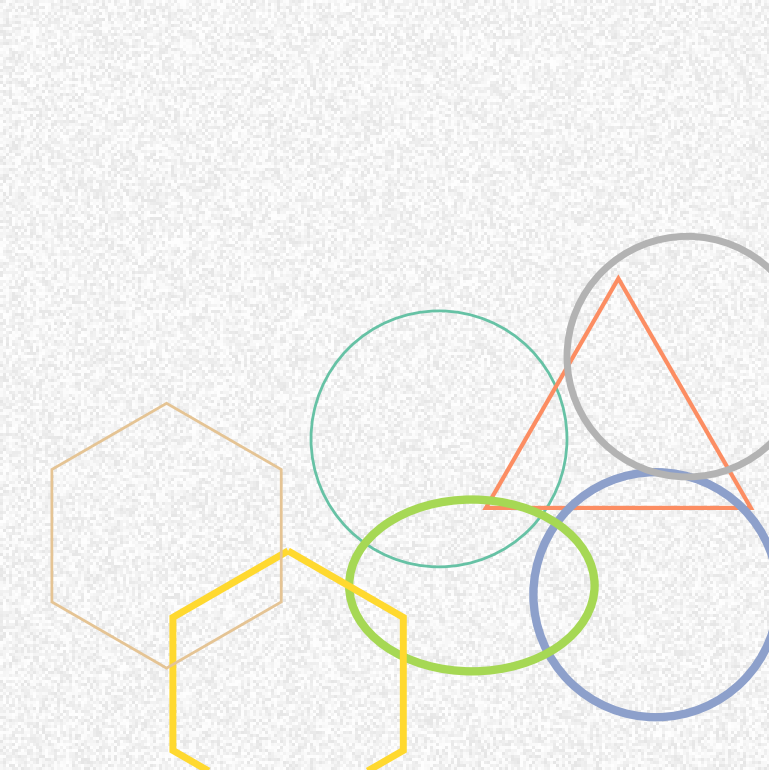[{"shape": "circle", "thickness": 1, "radius": 0.83, "center": [0.57, 0.43]}, {"shape": "triangle", "thickness": 1.5, "radius": 0.99, "center": [0.803, 0.44]}, {"shape": "circle", "thickness": 3, "radius": 0.8, "center": [0.852, 0.228]}, {"shape": "oval", "thickness": 3, "radius": 0.8, "center": [0.613, 0.24]}, {"shape": "hexagon", "thickness": 2.5, "radius": 0.86, "center": [0.374, 0.112]}, {"shape": "hexagon", "thickness": 1, "radius": 0.86, "center": [0.216, 0.304]}, {"shape": "circle", "thickness": 2.5, "radius": 0.78, "center": [0.893, 0.537]}]